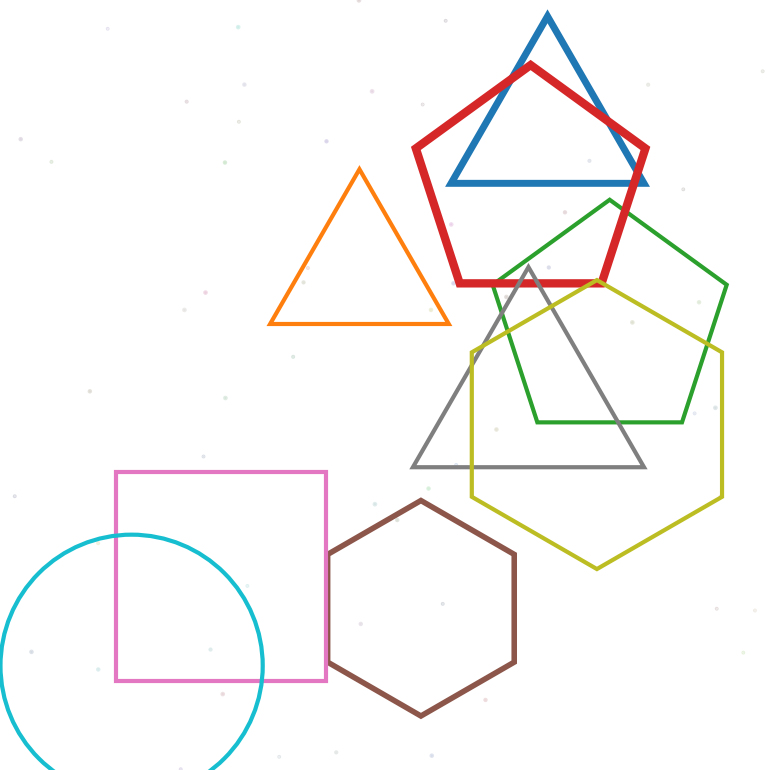[{"shape": "triangle", "thickness": 2.5, "radius": 0.72, "center": [0.711, 0.834]}, {"shape": "triangle", "thickness": 1.5, "radius": 0.67, "center": [0.467, 0.646]}, {"shape": "pentagon", "thickness": 1.5, "radius": 0.8, "center": [0.792, 0.581]}, {"shape": "pentagon", "thickness": 3, "radius": 0.78, "center": [0.689, 0.759]}, {"shape": "hexagon", "thickness": 2, "radius": 0.7, "center": [0.547, 0.21]}, {"shape": "square", "thickness": 1.5, "radius": 0.68, "center": [0.287, 0.252]}, {"shape": "triangle", "thickness": 1.5, "radius": 0.87, "center": [0.686, 0.48]}, {"shape": "hexagon", "thickness": 1.5, "radius": 0.94, "center": [0.775, 0.449]}, {"shape": "circle", "thickness": 1.5, "radius": 0.85, "center": [0.171, 0.135]}]